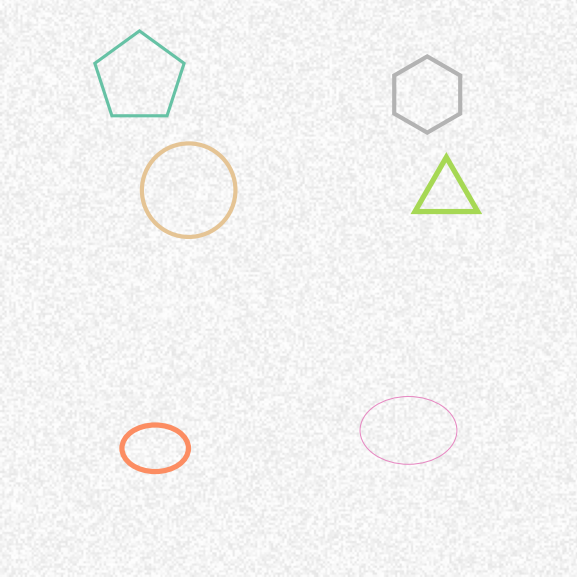[{"shape": "pentagon", "thickness": 1.5, "radius": 0.41, "center": [0.241, 0.864]}, {"shape": "oval", "thickness": 2.5, "radius": 0.29, "center": [0.269, 0.223]}, {"shape": "oval", "thickness": 0.5, "radius": 0.42, "center": [0.707, 0.254]}, {"shape": "triangle", "thickness": 2.5, "radius": 0.31, "center": [0.773, 0.664]}, {"shape": "circle", "thickness": 2, "radius": 0.41, "center": [0.327, 0.67]}, {"shape": "hexagon", "thickness": 2, "radius": 0.33, "center": [0.74, 0.835]}]